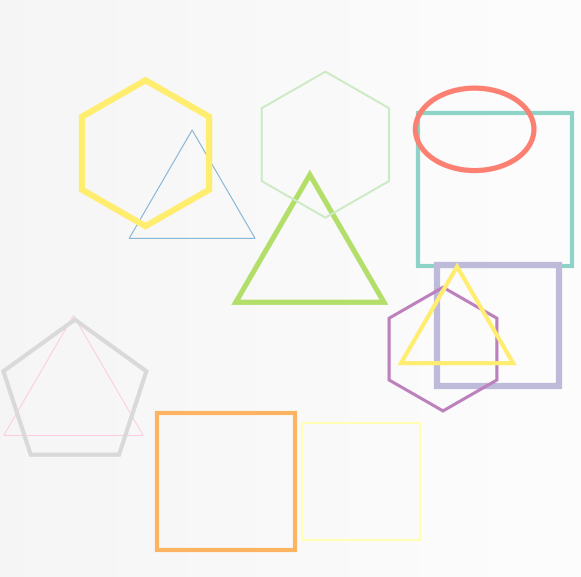[{"shape": "square", "thickness": 2, "radius": 0.66, "center": [0.851, 0.672]}, {"shape": "square", "thickness": 1, "radius": 0.51, "center": [0.621, 0.166]}, {"shape": "square", "thickness": 3, "radius": 0.52, "center": [0.858, 0.435]}, {"shape": "oval", "thickness": 2.5, "radius": 0.51, "center": [0.817, 0.775]}, {"shape": "triangle", "thickness": 0.5, "radius": 0.63, "center": [0.331, 0.649]}, {"shape": "square", "thickness": 2, "radius": 0.59, "center": [0.39, 0.166]}, {"shape": "triangle", "thickness": 2.5, "radius": 0.74, "center": [0.533, 0.549]}, {"shape": "triangle", "thickness": 0.5, "radius": 0.69, "center": [0.126, 0.314]}, {"shape": "pentagon", "thickness": 2, "radius": 0.65, "center": [0.129, 0.316]}, {"shape": "hexagon", "thickness": 1.5, "radius": 0.54, "center": [0.762, 0.395]}, {"shape": "hexagon", "thickness": 1, "radius": 0.63, "center": [0.56, 0.749]}, {"shape": "triangle", "thickness": 2, "radius": 0.56, "center": [0.786, 0.426]}, {"shape": "hexagon", "thickness": 3, "radius": 0.63, "center": [0.25, 0.734]}]